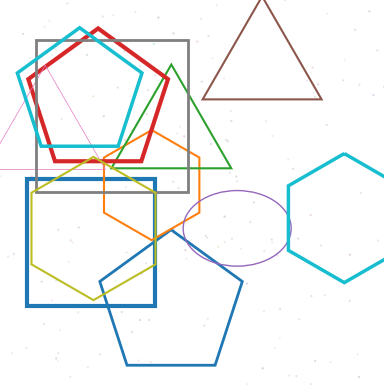[{"shape": "pentagon", "thickness": 2, "radius": 0.97, "center": [0.444, 0.209]}, {"shape": "square", "thickness": 3, "radius": 0.83, "center": [0.236, 0.369]}, {"shape": "hexagon", "thickness": 1.5, "radius": 0.72, "center": [0.394, 0.519]}, {"shape": "triangle", "thickness": 1.5, "radius": 0.9, "center": [0.445, 0.653]}, {"shape": "pentagon", "thickness": 3, "radius": 0.95, "center": [0.255, 0.735]}, {"shape": "oval", "thickness": 1, "radius": 0.7, "center": [0.616, 0.407]}, {"shape": "triangle", "thickness": 1.5, "radius": 0.89, "center": [0.681, 0.831]}, {"shape": "triangle", "thickness": 0.5, "radius": 0.9, "center": [0.117, 0.65]}, {"shape": "square", "thickness": 2, "radius": 0.99, "center": [0.291, 0.699]}, {"shape": "hexagon", "thickness": 1.5, "radius": 0.93, "center": [0.243, 0.406]}, {"shape": "pentagon", "thickness": 2.5, "radius": 0.85, "center": [0.207, 0.758]}, {"shape": "hexagon", "thickness": 2.5, "radius": 0.84, "center": [0.894, 0.434]}]